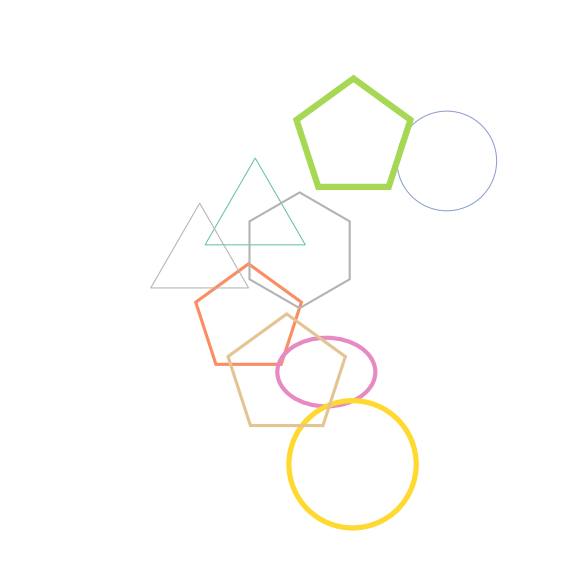[{"shape": "triangle", "thickness": 0.5, "radius": 0.5, "center": [0.442, 0.625]}, {"shape": "pentagon", "thickness": 1.5, "radius": 0.48, "center": [0.43, 0.446]}, {"shape": "circle", "thickness": 0.5, "radius": 0.43, "center": [0.774, 0.72]}, {"shape": "oval", "thickness": 2, "radius": 0.42, "center": [0.565, 0.355]}, {"shape": "pentagon", "thickness": 3, "radius": 0.52, "center": [0.612, 0.759]}, {"shape": "circle", "thickness": 2.5, "radius": 0.55, "center": [0.611, 0.195]}, {"shape": "pentagon", "thickness": 1.5, "radius": 0.53, "center": [0.496, 0.349]}, {"shape": "triangle", "thickness": 0.5, "radius": 0.49, "center": [0.346, 0.549]}, {"shape": "hexagon", "thickness": 1, "radius": 0.5, "center": [0.519, 0.566]}]